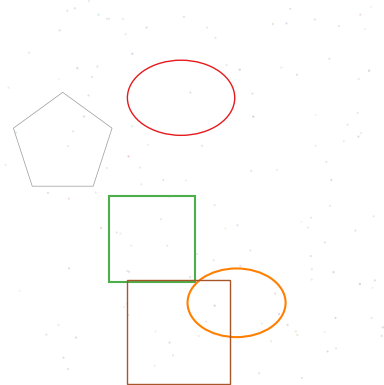[{"shape": "oval", "thickness": 1, "radius": 0.7, "center": [0.47, 0.746]}, {"shape": "square", "thickness": 1.5, "radius": 0.56, "center": [0.394, 0.379]}, {"shape": "oval", "thickness": 1.5, "radius": 0.64, "center": [0.614, 0.214]}, {"shape": "square", "thickness": 1, "radius": 0.67, "center": [0.464, 0.137]}, {"shape": "pentagon", "thickness": 0.5, "radius": 0.67, "center": [0.163, 0.625]}]